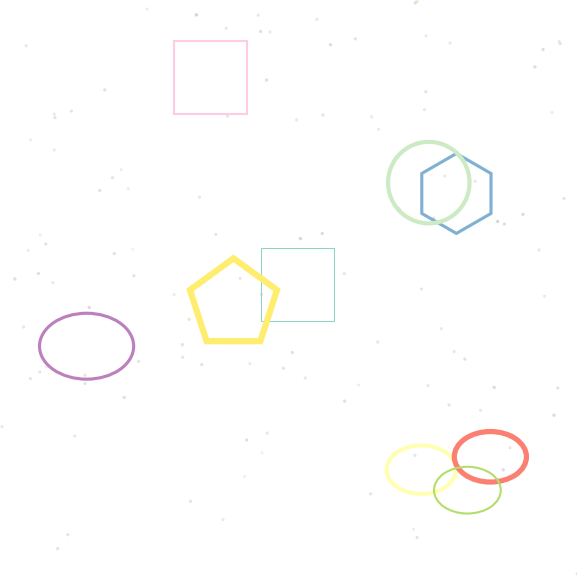[{"shape": "square", "thickness": 0.5, "radius": 0.31, "center": [0.515, 0.507]}, {"shape": "oval", "thickness": 2, "radius": 0.3, "center": [0.73, 0.186]}, {"shape": "oval", "thickness": 2.5, "radius": 0.31, "center": [0.849, 0.208]}, {"shape": "hexagon", "thickness": 1.5, "radius": 0.35, "center": [0.79, 0.664]}, {"shape": "oval", "thickness": 1, "radius": 0.29, "center": [0.809, 0.15]}, {"shape": "square", "thickness": 1, "radius": 0.32, "center": [0.364, 0.864]}, {"shape": "oval", "thickness": 1.5, "radius": 0.41, "center": [0.15, 0.4]}, {"shape": "circle", "thickness": 2, "radius": 0.35, "center": [0.742, 0.683]}, {"shape": "pentagon", "thickness": 3, "radius": 0.4, "center": [0.404, 0.473]}]